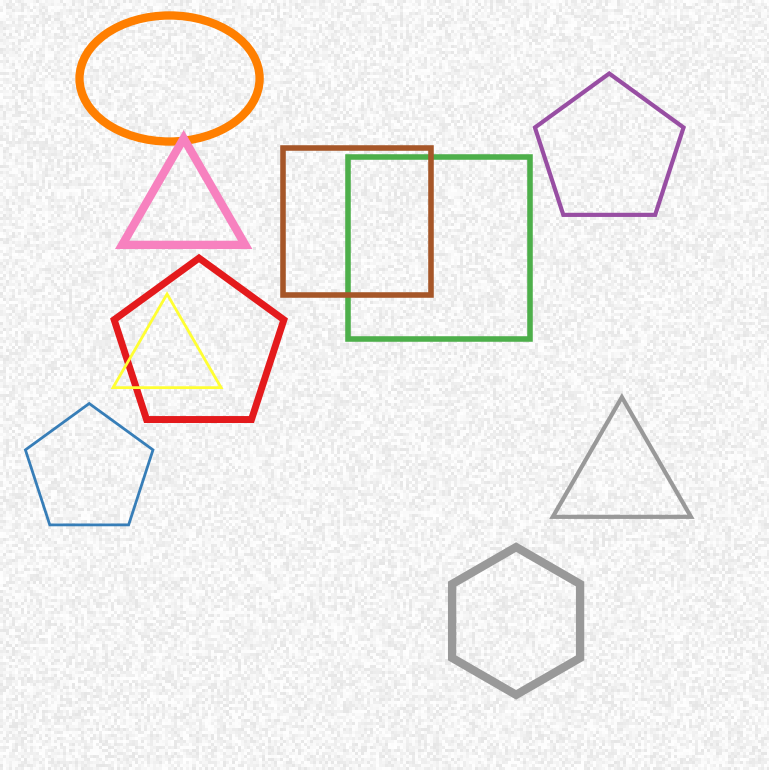[{"shape": "pentagon", "thickness": 2.5, "radius": 0.58, "center": [0.258, 0.549]}, {"shape": "pentagon", "thickness": 1, "radius": 0.44, "center": [0.116, 0.389]}, {"shape": "square", "thickness": 2, "radius": 0.59, "center": [0.57, 0.678]}, {"shape": "pentagon", "thickness": 1.5, "radius": 0.51, "center": [0.791, 0.803]}, {"shape": "oval", "thickness": 3, "radius": 0.58, "center": [0.22, 0.898]}, {"shape": "triangle", "thickness": 1, "radius": 0.41, "center": [0.217, 0.537]}, {"shape": "square", "thickness": 2, "radius": 0.48, "center": [0.463, 0.712]}, {"shape": "triangle", "thickness": 3, "radius": 0.46, "center": [0.239, 0.728]}, {"shape": "hexagon", "thickness": 3, "radius": 0.48, "center": [0.67, 0.194]}, {"shape": "triangle", "thickness": 1.5, "radius": 0.52, "center": [0.808, 0.381]}]